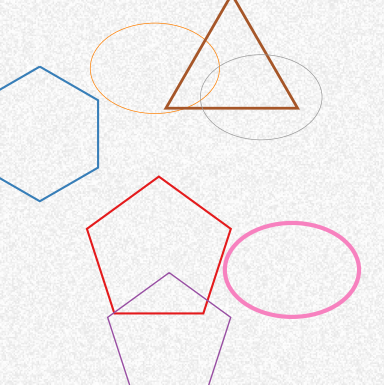[{"shape": "pentagon", "thickness": 1.5, "radius": 0.98, "center": [0.413, 0.345]}, {"shape": "hexagon", "thickness": 1.5, "radius": 0.87, "center": [0.103, 0.652]}, {"shape": "pentagon", "thickness": 1, "radius": 0.84, "center": [0.439, 0.124]}, {"shape": "oval", "thickness": 0.5, "radius": 0.84, "center": [0.402, 0.823]}, {"shape": "triangle", "thickness": 2, "radius": 0.99, "center": [0.602, 0.818]}, {"shape": "oval", "thickness": 3, "radius": 0.87, "center": [0.758, 0.299]}, {"shape": "oval", "thickness": 0.5, "radius": 0.79, "center": [0.678, 0.747]}]